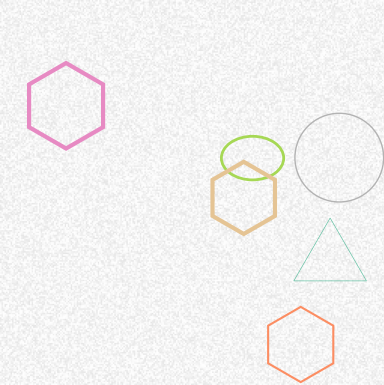[{"shape": "triangle", "thickness": 0.5, "radius": 0.54, "center": [0.858, 0.325]}, {"shape": "hexagon", "thickness": 1.5, "radius": 0.49, "center": [0.781, 0.105]}, {"shape": "hexagon", "thickness": 3, "radius": 0.55, "center": [0.172, 0.725]}, {"shape": "oval", "thickness": 2, "radius": 0.4, "center": [0.656, 0.589]}, {"shape": "hexagon", "thickness": 3, "radius": 0.47, "center": [0.633, 0.486]}, {"shape": "circle", "thickness": 1, "radius": 0.58, "center": [0.881, 0.591]}]